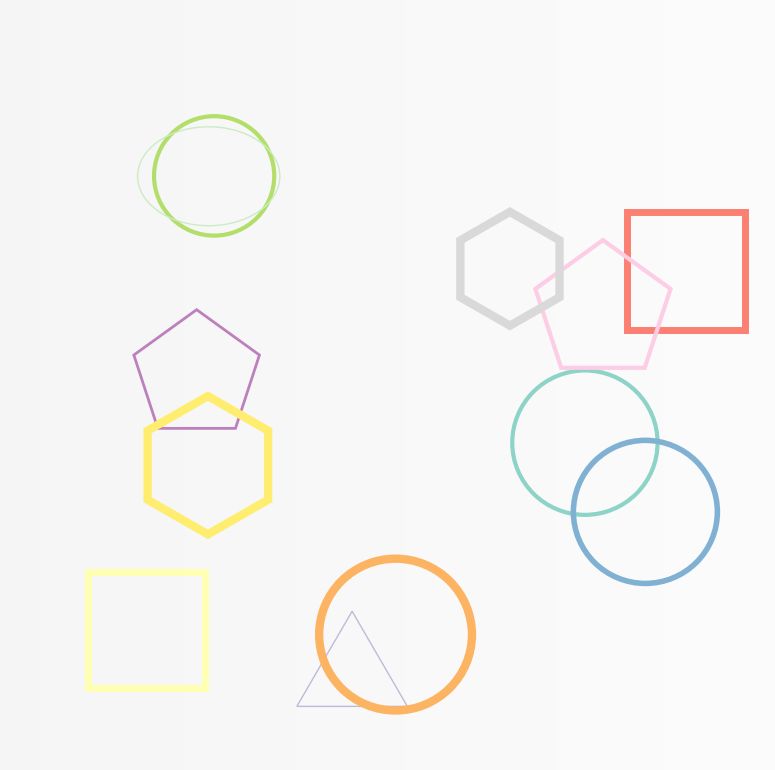[{"shape": "circle", "thickness": 1.5, "radius": 0.47, "center": [0.755, 0.425]}, {"shape": "square", "thickness": 2.5, "radius": 0.38, "center": [0.189, 0.182]}, {"shape": "triangle", "thickness": 0.5, "radius": 0.41, "center": [0.454, 0.124]}, {"shape": "square", "thickness": 2.5, "radius": 0.38, "center": [0.885, 0.648]}, {"shape": "circle", "thickness": 2, "radius": 0.46, "center": [0.833, 0.335]}, {"shape": "circle", "thickness": 3, "radius": 0.49, "center": [0.51, 0.176]}, {"shape": "circle", "thickness": 1.5, "radius": 0.39, "center": [0.276, 0.772]}, {"shape": "pentagon", "thickness": 1.5, "radius": 0.46, "center": [0.778, 0.596]}, {"shape": "hexagon", "thickness": 3, "radius": 0.37, "center": [0.658, 0.651]}, {"shape": "pentagon", "thickness": 1, "radius": 0.43, "center": [0.254, 0.513]}, {"shape": "oval", "thickness": 0.5, "radius": 0.46, "center": [0.269, 0.771]}, {"shape": "hexagon", "thickness": 3, "radius": 0.45, "center": [0.268, 0.396]}]